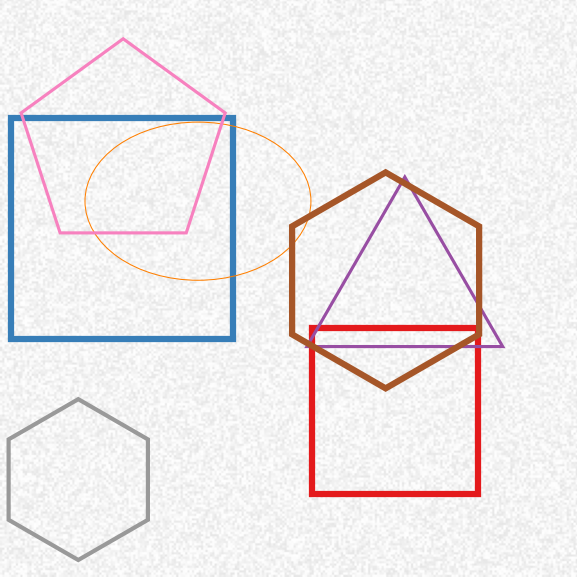[{"shape": "square", "thickness": 3, "radius": 0.72, "center": [0.684, 0.287]}, {"shape": "square", "thickness": 3, "radius": 0.96, "center": [0.211, 0.604]}, {"shape": "triangle", "thickness": 1.5, "radius": 0.98, "center": [0.701, 0.497]}, {"shape": "oval", "thickness": 0.5, "radius": 0.98, "center": [0.343, 0.651]}, {"shape": "hexagon", "thickness": 3, "radius": 0.93, "center": [0.668, 0.514]}, {"shape": "pentagon", "thickness": 1.5, "radius": 0.93, "center": [0.213, 0.746]}, {"shape": "hexagon", "thickness": 2, "radius": 0.7, "center": [0.136, 0.169]}]